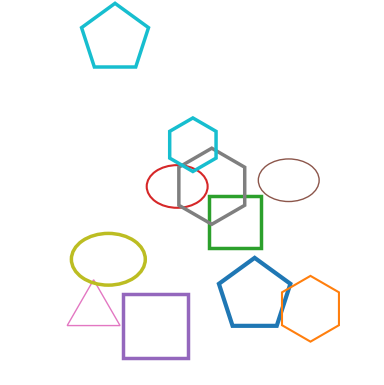[{"shape": "pentagon", "thickness": 3, "radius": 0.49, "center": [0.661, 0.233]}, {"shape": "hexagon", "thickness": 1.5, "radius": 0.43, "center": [0.806, 0.198]}, {"shape": "square", "thickness": 2.5, "radius": 0.34, "center": [0.61, 0.423]}, {"shape": "oval", "thickness": 1.5, "radius": 0.4, "center": [0.46, 0.516]}, {"shape": "square", "thickness": 2.5, "radius": 0.42, "center": [0.404, 0.153]}, {"shape": "oval", "thickness": 1, "radius": 0.39, "center": [0.75, 0.532]}, {"shape": "triangle", "thickness": 1, "radius": 0.4, "center": [0.243, 0.194]}, {"shape": "hexagon", "thickness": 2.5, "radius": 0.49, "center": [0.55, 0.516]}, {"shape": "oval", "thickness": 2.5, "radius": 0.48, "center": [0.281, 0.327]}, {"shape": "hexagon", "thickness": 2.5, "radius": 0.35, "center": [0.501, 0.624]}, {"shape": "pentagon", "thickness": 2.5, "radius": 0.46, "center": [0.299, 0.9]}]